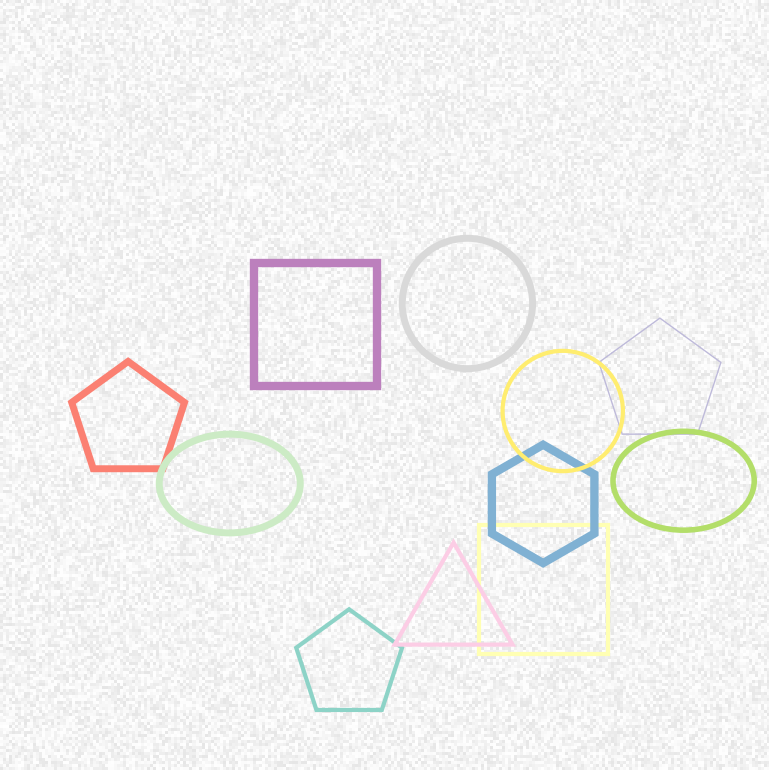[{"shape": "pentagon", "thickness": 1.5, "radius": 0.36, "center": [0.453, 0.136]}, {"shape": "square", "thickness": 1.5, "radius": 0.42, "center": [0.706, 0.234]}, {"shape": "pentagon", "thickness": 0.5, "radius": 0.42, "center": [0.857, 0.504]}, {"shape": "pentagon", "thickness": 2.5, "radius": 0.39, "center": [0.166, 0.454]}, {"shape": "hexagon", "thickness": 3, "radius": 0.38, "center": [0.705, 0.346]}, {"shape": "oval", "thickness": 2, "radius": 0.46, "center": [0.888, 0.376]}, {"shape": "triangle", "thickness": 1.5, "radius": 0.44, "center": [0.589, 0.207]}, {"shape": "circle", "thickness": 2.5, "radius": 0.42, "center": [0.607, 0.606]}, {"shape": "square", "thickness": 3, "radius": 0.4, "center": [0.41, 0.579]}, {"shape": "oval", "thickness": 2.5, "radius": 0.46, "center": [0.298, 0.372]}, {"shape": "circle", "thickness": 1.5, "radius": 0.39, "center": [0.731, 0.466]}]